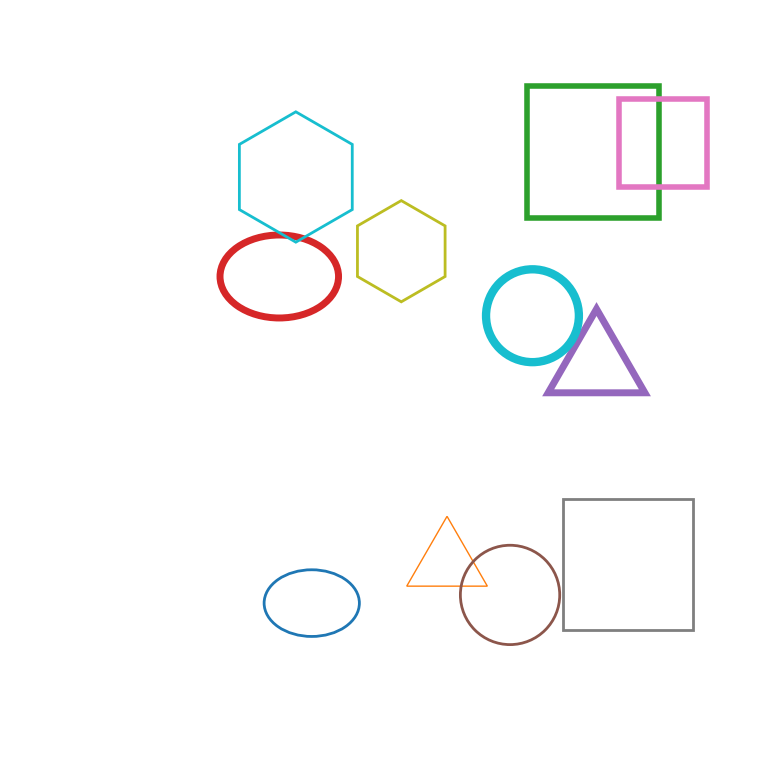[{"shape": "oval", "thickness": 1, "radius": 0.31, "center": [0.405, 0.217]}, {"shape": "triangle", "thickness": 0.5, "radius": 0.3, "center": [0.581, 0.269]}, {"shape": "square", "thickness": 2, "radius": 0.43, "center": [0.771, 0.803]}, {"shape": "oval", "thickness": 2.5, "radius": 0.38, "center": [0.363, 0.641]}, {"shape": "triangle", "thickness": 2.5, "radius": 0.36, "center": [0.775, 0.526]}, {"shape": "circle", "thickness": 1, "radius": 0.32, "center": [0.662, 0.227]}, {"shape": "square", "thickness": 2, "radius": 0.29, "center": [0.861, 0.814]}, {"shape": "square", "thickness": 1, "radius": 0.42, "center": [0.815, 0.267]}, {"shape": "hexagon", "thickness": 1, "radius": 0.33, "center": [0.521, 0.674]}, {"shape": "circle", "thickness": 3, "radius": 0.3, "center": [0.692, 0.59]}, {"shape": "hexagon", "thickness": 1, "radius": 0.42, "center": [0.384, 0.77]}]